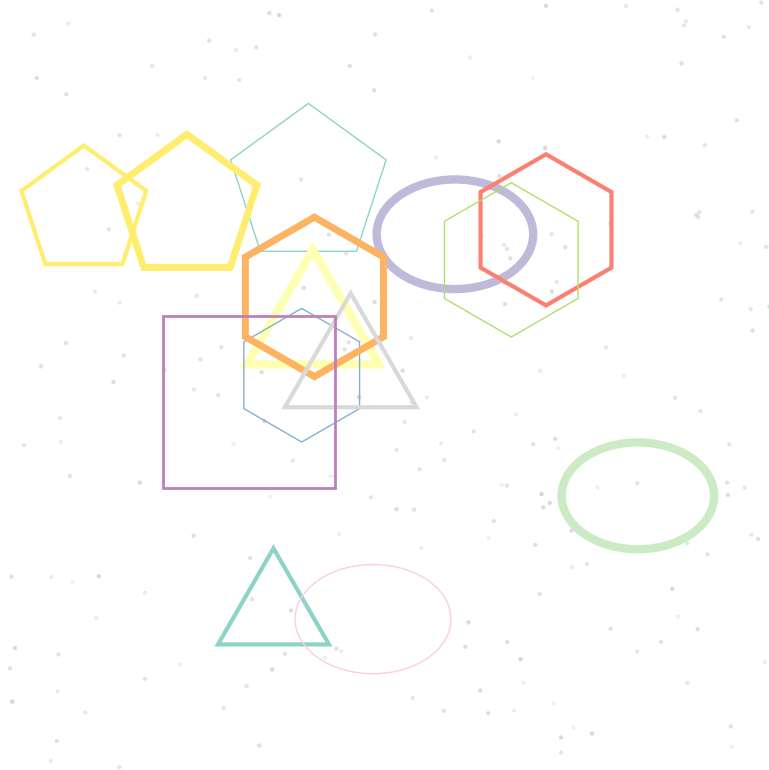[{"shape": "pentagon", "thickness": 0.5, "radius": 0.53, "center": [0.401, 0.76]}, {"shape": "triangle", "thickness": 1.5, "radius": 0.42, "center": [0.355, 0.205]}, {"shape": "triangle", "thickness": 3, "radius": 0.5, "center": [0.406, 0.576]}, {"shape": "oval", "thickness": 3, "radius": 0.51, "center": [0.591, 0.696]}, {"shape": "hexagon", "thickness": 1.5, "radius": 0.49, "center": [0.709, 0.701]}, {"shape": "hexagon", "thickness": 0.5, "radius": 0.43, "center": [0.392, 0.513]}, {"shape": "hexagon", "thickness": 2.5, "radius": 0.52, "center": [0.408, 0.614]}, {"shape": "hexagon", "thickness": 0.5, "radius": 0.5, "center": [0.664, 0.663]}, {"shape": "oval", "thickness": 0.5, "radius": 0.51, "center": [0.484, 0.196]}, {"shape": "triangle", "thickness": 1.5, "radius": 0.49, "center": [0.455, 0.521]}, {"shape": "square", "thickness": 1, "radius": 0.56, "center": [0.324, 0.478]}, {"shape": "oval", "thickness": 3, "radius": 0.5, "center": [0.828, 0.356]}, {"shape": "pentagon", "thickness": 1.5, "radius": 0.43, "center": [0.109, 0.726]}, {"shape": "pentagon", "thickness": 2.5, "radius": 0.48, "center": [0.243, 0.73]}]